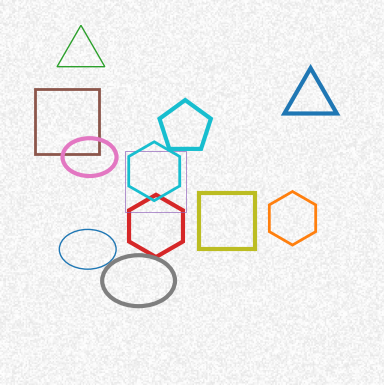[{"shape": "triangle", "thickness": 3, "radius": 0.39, "center": [0.807, 0.745]}, {"shape": "oval", "thickness": 1, "radius": 0.37, "center": [0.228, 0.352]}, {"shape": "hexagon", "thickness": 2, "radius": 0.35, "center": [0.76, 0.433]}, {"shape": "triangle", "thickness": 1, "radius": 0.36, "center": [0.21, 0.863]}, {"shape": "hexagon", "thickness": 3, "radius": 0.4, "center": [0.405, 0.413]}, {"shape": "square", "thickness": 0.5, "radius": 0.4, "center": [0.403, 0.528]}, {"shape": "square", "thickness": 2, "radius": 0.42, "center": [0.175, 0.685]}, {"shape": "oval", "thickness": 3, "radius": 0.35, "center": [0.233, 0.592]}, {"shape": "oval", "thickness": 3, "radius": 0.47, "center": [0.36, 0.271]}, {"shape": "square", "thickness": 3, "radius": 0.36, "center": [0.59, 0.426]}, {"shape": "hexagon", "thickness": 2, "radius": 0.38, "center": [0.401, 0.555]}, {"shape": "pentagon", "thickness": 3, "radius": 0.35, "center": [0.481, 0.67]}]